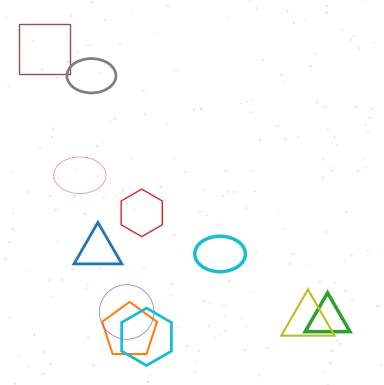[{"shape": "triangle", "thickness": 2, "radius": 0.36, "center": [0.254, 0.35]}, {"shape": "pentagon", "thickness": 1.5, "radius": 0.37, "center": [0.337, 0.141]}, {"shape": "triangle", "thickness": 2.5, "radius": 0.34, "center": [0.851, 0.172]}, {"shape": "hexagon", "thickness": 1, "radius": 0.31, "center": [0.368, 0.447]}, {"shape": "circle", "thickness": 0.5, "radius": 0.35, "center": [0.329, 0.19]}, {"shape": "square", "thickness": 1, "radius": 0.33, "center": [0.115, 0.873]}, {"shape": "oval", "thickness": 0.5, "radius": 0.34, "center": [0.207, 0.545]}, {"shape": "oval", "thickness": 2, "radius": 0.32, "center": [0.237, 0.803]}, {"shape": "triangle", "thickness": 1.5, "radius": 0.4, "center": [0.8, 0.168]}, {"shape": "hexagon", "thickness": 2, "radius": 0.37, "center": [0.381, 0.125]}, {"shape": "oval", "thickness": 2.5, "radius": 0.33, "center": [0.572, 0.34]}]